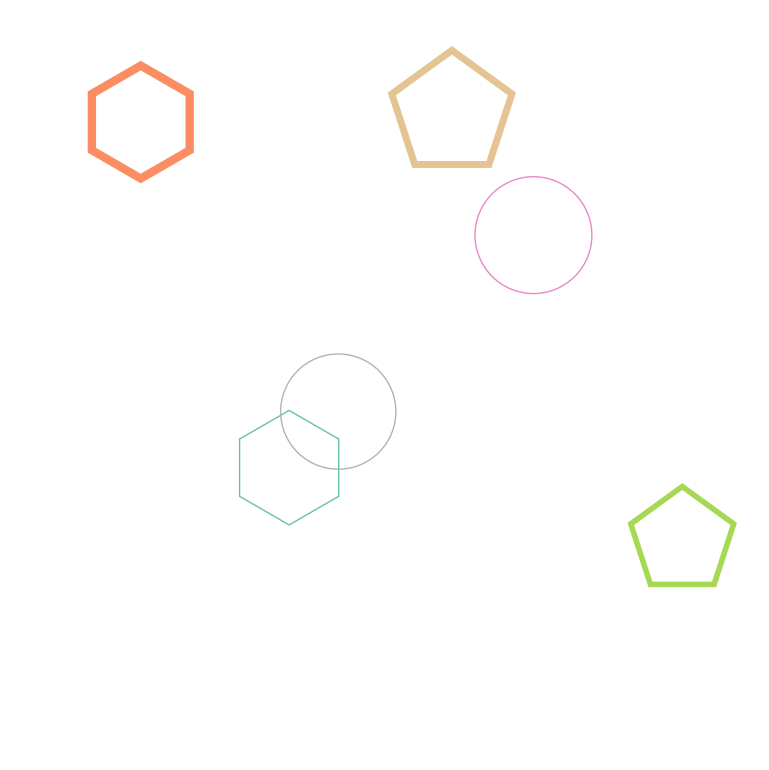[{"shape": "hexagon", "thickness": 0.5, "radius": 0.37, "center": [0.376, 0.393]}, {"shape": "hexagon", "thickness": 3, "radius": 0.37, "center": [0.183, 0.841]}, {"shape": "circle", "thickness": 0.5, "radius": 0.38, "center": [0.693, 0.695]}, {"shape": "pentagon", "thickness": 2, "radius": 0.35, "center": [0.886, 0.298]}, {"shape": "pentagon", "thickness": 2.5, "radius": 0.41, "center": [0.587, 0.853]}, {"shape": "circle", "thickness": 0.5, "radius": 0.37, "center": [0.439, 0.465]}]